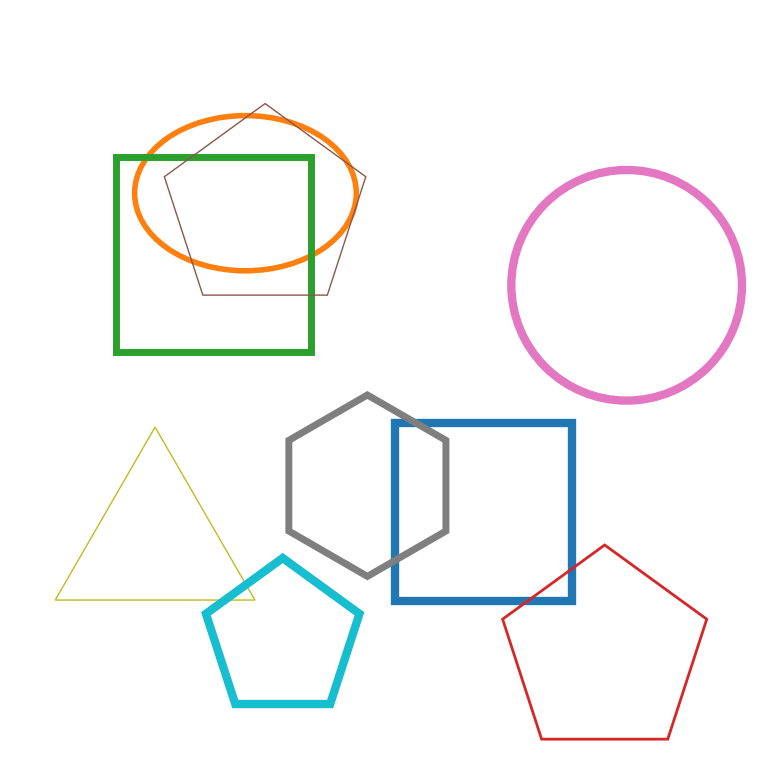[{"shape": "square", "thickness": 3, "radius": 0.58, "center": [0.628, 0.335]}, {"shape": "oval", "thickness": 2, "radius": 0.72, "center": [0.319, 0.749]}, {"shape": "square", "thickness": 2.5, "radius": 0.63, "center": [0.277, 0.67]}, {"shape": "pentagon", "thickness": 1, "radius": 0.7, "center": [0.785, 0.153]}, {"shape": "pentagon", "thickness": 0.5, "radius": 0.69, "center": [0.344, 0.728]}, {"shape": "circle", "thickness": 3, "radius": 0.75, "center": [0.814, 0.63]}, {"shape": "hexagon", "thickness": 2.5, "radius": 0.59, "center": [0.477, 0.369]}, {"shape": "triangle", "thickness": 0.5, "radius": 0.75, "center": [0.201, 0.296]}, {"shape": "pentagon", "thickness": 3, "radius": 0.52, "center": [0.367, 0.17]}]